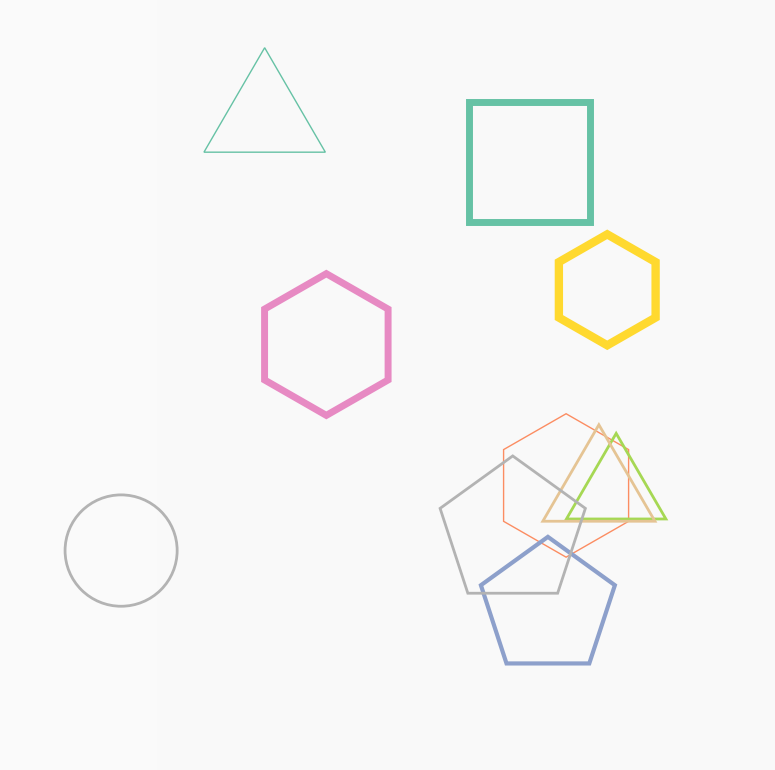[{"shape": "square", "thickness": 2.5, "radius": 0.39, "center": [0.683, 0.79]}, {"shape": "triangle", "thickness": 0.5, "radius": 0.45, "center": [0.341, 0.848]}, {"shape": "hexagon", "thickness": 0.5, "radius": 0.47, "center": [0.73, 0.37]}, {"shape": "pentagon", "thickness": 1.5, "radius": 0.45, "center": [0.707, 0.212]}, {"shape": "hexagon", "thickness": 2.5, "radius": 0.46, "center": [0.421, 0.553]}, {"shape": "triangle", "thickness": 1, "radius": 0.37, "center": [0.795, 0.363]}, {"shape": "hexagon", "thickness": 3, "radius": 0.36, "center": [0.784, 0.624]}, {"shape": "triangle", "thickness": 1, "radius": 0.42, "center": [0.773, 0.365]}, {"shape": "circle", "thickness": 1, "radius": 0.36, "center": [0.156, 0.285]}, {"shape": "pentagon", "thickness": 1, "radius": 0.49, "center": [0.662, 0.309]}]